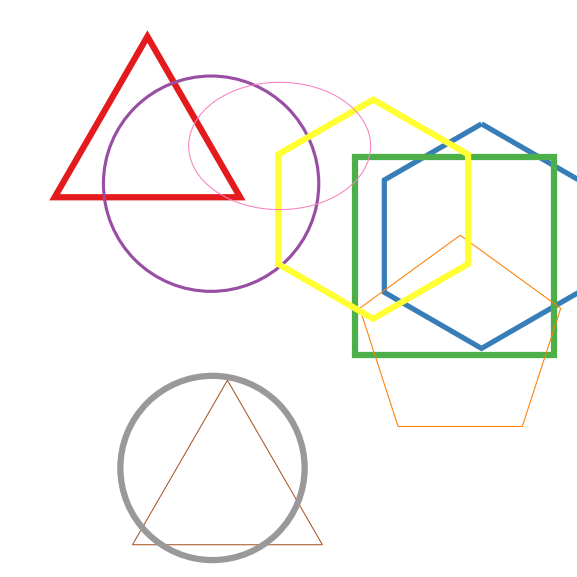[{"shape": "triangle", "thickness": 3, "radius": 0.93, "center": [0.255, 0.75]}, {"shape": "hexagon", "thickness": 2.5, "radius": 0.97, "center": [0.834, 0.59]}, {"shape": "square", "thickness": 3, "radius": 0.86, "center": [0.787, 0.556]}, {"shape": "circle", "thickness": 1.5, "radius": 0.93, "center": [0.366, 0.681]}, {"shape": "pentagon", "thickness": 0.5, "radius": 0.91, "center": [0.797, 0.409]}, {"shape": "hexagon", "thickness": 3, "radius": 0.95, "center": [0.646, 0.637]}, {"shape": "triangle", "thickness": 0.5, "radius": 0.95, "center": [0.394, 0.151]}, {"shape": "oval", "thickness": 0.5, "radius": 0.79, "center": [0.484, 0.746]}, {"shape": "circle", "thickness": 3, "radius": 0.8, "center": [0.368, 0.189]}]